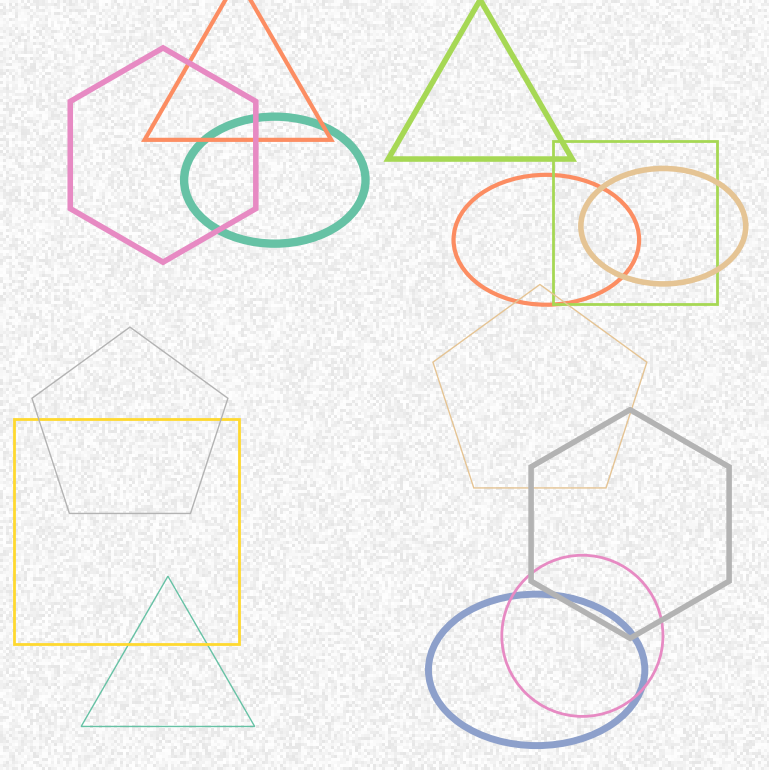[{"shape": "oval", "thickness": 3, "radius": 0.59, "center": [0.357, 0.766]}, {"shape": "triangle", "thickness": 0.5, "radius": 0.65, "center": [0.218, 0.122]}, {"shape": "triangle", "thickness": 1.5, "radius": 0.7, "center": [0.309, 0.888]}, {"shape": "oval", "thickness": 1.5, "radius": 0.6, "center": [0.71, 0.689]}, {"shape": "oval", "thickness": 2.5, "radius": 0.7, "center": [0.697, 0.13]}, {"shape": "hexagon", "thickness": 2, "radius": 0.7, "center": [0.212, 0.799]}, {"shape": "circle", "thickness": 1, "radius": 0.52, "center": [0.756, 0.174]}, {"shape": "square", "thickness": 1, "radius": 0.53, "center": [0.825, 0.711]}, {"shape": "triangle", "thickness": 2, "radius": 0.69, "center": [0.624, 0.862]}, {"shape": "square", "thickness": 1, "radius": 0.73, "center": [0.164, 0.31]}, {"shape": "oval", "thickness": 2, "radius": 0.54, "center": [0.861, 0.706]}, {"shape": "pentagon", "thickness": 0.5, "radius": 0.73, "center": [0.701, 0.484]}, {"shape": "pentagon", "thickness": 0.5, "radius": 0.67, "center": [0.169, 0.441]}, {"shape": "hexagon", "thickness": 2, "radius": 0.74, "center": [0.818, 0.319]}]